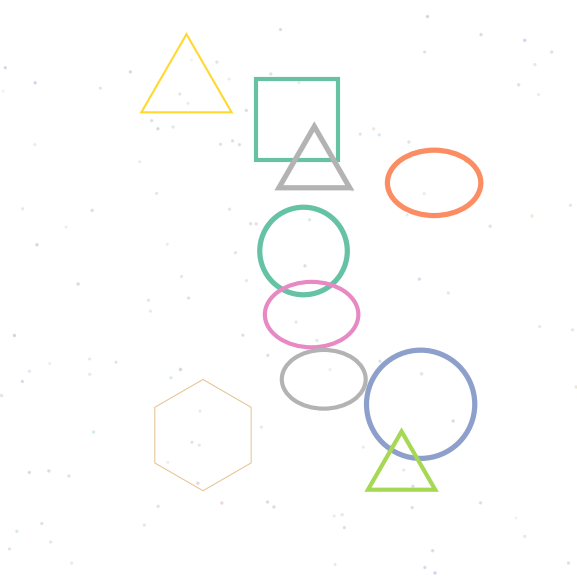[{"shape": "circle", "thickness": 2.5, "radius": 0.38, "center": [0.526, 0.564]}, {"shape": "square", "thickness": 2, "radius": 0.35, "center": [0.514, 0.792]}, {"shape": "oval", "thickness": 2.5, "radius": 0.4, "center": [0.752, 0.682]}, {"shape": "circle", "thickness": 2.5, "radius": 0.47, "center": [0.728, 0.299]}, {"shape": "oval", "thickness": 2, "radius": 0.4, "center": [0.54, 0.454]}, {"shape": "triangle", "thickness": 2, "radius": 0.34, "center": [0.695, 0.185]}, {"shape": "triangle", "thickness": 1, "radius": 0.45, "center": [0.323, 0.85]}, {"shape": "hexagon", "thickness": 0.5, "radius": 0.48, "center": [0.351, 0.246]}, {"shape": "oval", "thickness": 2, "radius": 0.36, "center": [0.561, 0.342]}, {"shape": "triangle", "thickness": 2.5, "radius": 0.35, "center": [0.544, 0.709]}]